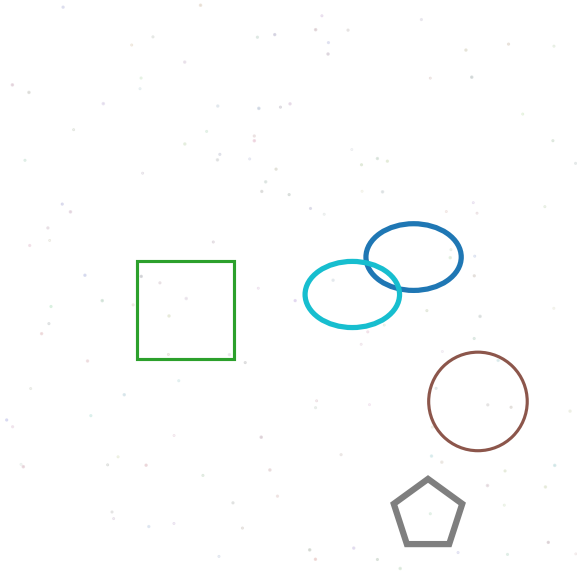[{"shape": "oval", "thickness": 2.5, "radius": 0.41, "center": [0.716, 0.554]}, {"shape": "square", "thickness": 1.5, "radius": 0.42, "center": [0.321, 0.463]}, {"shape": "circle", "thickness": 1.5, "radius": 0.43, "center": [0.828, 0.304]}, {"shape": "pentagon", "thickness": 3, "radius": 0.31, "center": [0.741, 0.107]}, {"shape": "oval", "thickness": 2.5, "radius": 0.41, "center": [0.61, 0.489]}]